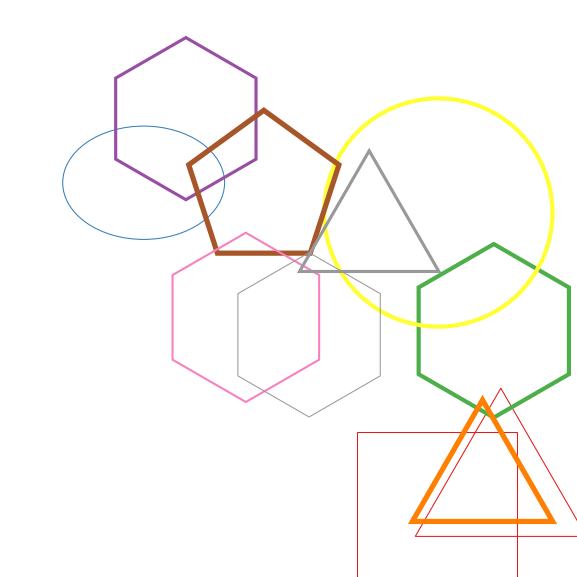[{"shape": "triangle", "thickness": 0.5, "radius": 0.86, "center": [0.867, 0.156]}, {"shape": "square", "thickness": 0.5, "radius": 0.69, "center": [0.756, 0.112]}, {"shape": "oval", "thickness": 0.5, "radius": 0.7, "center": [0.249, 0.683]}, {"shape": "hexagon", "thickness": 2, "radius": 0.75, "center": [0.855, 0.426]}, {"shape": "hexagon", "thickness": 1.5, "radius": 0.7, "center": [0.322, 0.794]}, {"shape": "triangle", "thickness": 2.5, "radius": 0.7, "center": [0.836, 0.166]}, {"shape": "circle", "thickness": 2, "radius": 0.99, "center": [0.759, 0.631]}, {"shape": "pentagon", "thickness": 2.5, "radius": 0.68, "center": [0.457, 0.671]}, {"shape": "hexagon", "thickness": 1, "radius": 0.73, "center": [0.426, 0.45]}, {"shape": "triangle", "thickness": 1.5, "radius": 0.7, "center": [0.639, 0.599]}, {"shape": "hexagon", "thickness": 0.5, "radius": 0.71, "center": [0.535, 0.419]}]